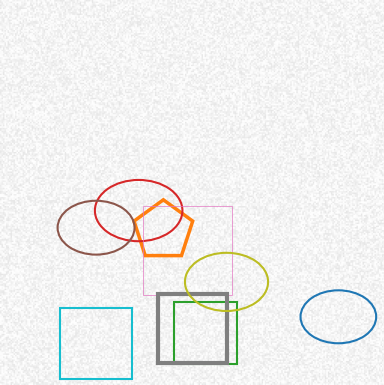[{"shape": "oval", "thickness": 1.5, "radius": 0.49, "center": [0.879, 0.177]}, {"shape": "pentagon", "thickness": 2.5, "radius": 0.4, "center": [0.424, 0.401]}, {"shape": "square", "thickness": 1.5, "radius": 0.41, "center": [0.534, 0.135]}, {"shape": "oval", "thickness": 1.5, "radius": 0.57, "center": [0.36, 0.453]}, {"shape": "oval", "thickness": 1.5, "radius": 0.5, "center": [0.25, 0.409]}, {"shape": "square", "thickness": 0.5, "radius": 0.58, "center": [0.487, 0.348]}, {"shape": "square", "thickness": 3, "radius": 0.45, "center": [0.499, 0.146]}, {"shape": "oval", "thickness": 1.5, "radius": 0.54, "center": [0.588, 0.268]}, {"shape": "square", "thickness": 1.5, "radius": 0.46, "center": [0.25, 0.109]}]